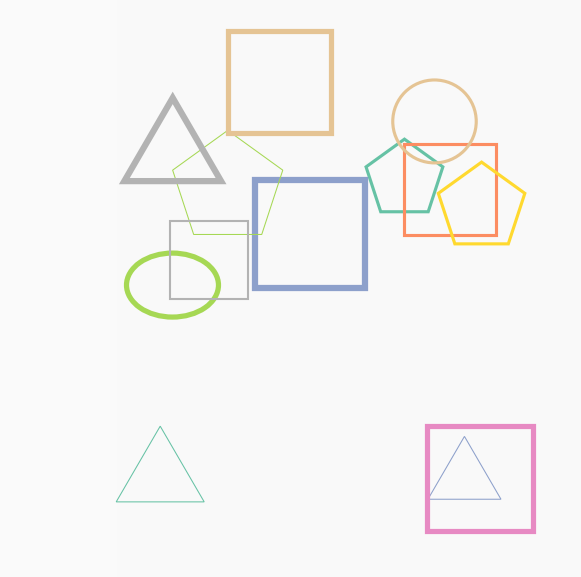[{"shape": "triangle", "thickness": 0.5, "radius": 0.44, "center": [0.276, 0.174]}, {"shape": "pentagon", "thickness": 1.5, "radius": 0.35, "center": [0.696, 0.689]}, {"shape": "square", "thickness": 1.5, "radius": 0.39, "center": [0.775, 0.671]}, {"shape": "square", "thickness": 3, "radius": 0.47, "center": [0.533, 0.594]}, {"shape": "triangle", "thickness": 0.5, "radius": 0.36, "center": [0.799, 0.171]}, {"shape": "square", "thickness": 2.5, "radius": 0.46, "center": [0.827, 0.17]}, {"shape": "pentagon", "thickness": 0.5, "radius": 0.5, "center": [0.392, 0.674]}, {"shape": "oval", "thickness": 2.5, "radius": 0.4, "center": [0.297, 0.505]}, {"shape": "pentagon", "thickness": 1.5, "radius": 0.39, "center": [0.829, 0.64]}, {"shape": "circle", "thickness": 1.5, "radius": 0.36, "center": [0.748, 0.789]}, {"shape": "square", "thickness": 2.5, "radius": 0.44, "center": [0.481, 0.857]}, {"shape": "triangle", "thickness": 3, "radius": 0.48, "center": [0.297, 0.734]}, {"shape": "square", "thickness": 1, "radius": 0.34, "center": [0.36, 0.549]}]